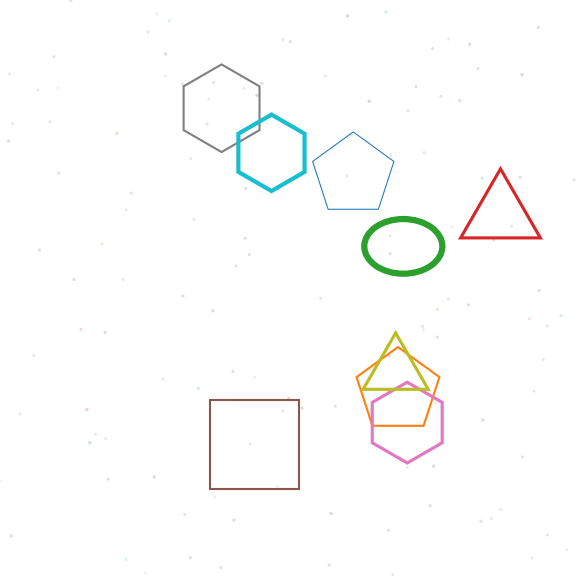[{"shape": "pentagon", "thickness": 0.5, "radius": 0.37, "center": [0.612, 0.697]}, {"shape": "pentagon", "thickness": 1, "radius": 0.38, "center": [0.689, 0.323]}, {"shape": "oval", "thickness": 3, "radius": 0.34, "center": [0.698, 0.573]}, {"shape": "triangle", "thickness": 1.5, "radius": 0.4, "center": [0.867, 0.627]}, {"shape": "square", "thickness": 1, "radius": 0.39, "center": [0.441, 0.229]}, {"shape": "hexagon", "thickness": 1.5, "radius": 0.35, "center": [0.705, 0.267]}, {"shape": "hexagon", "thickness": 1, "radius": 0.38, "center": [0.384, 0.812]}, {"shape": "triangle", "thickness": 1.5, "radius": 0.33, "center": [0.685, 0.358]}, {"shape": "hexagon", "thickness": 2, "radius": 0.33, "center": [0.47, 0.735]}]